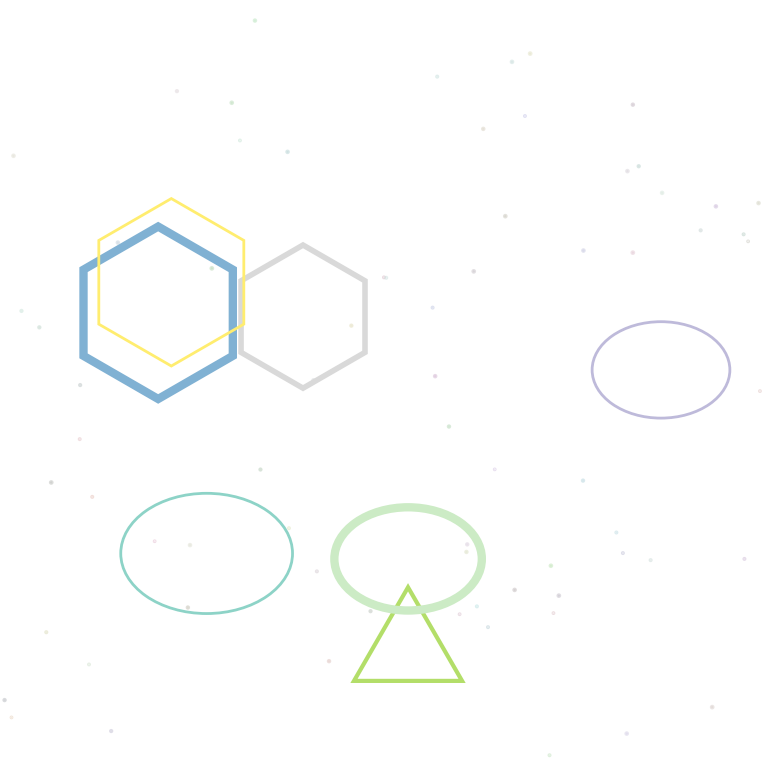[{"shape": "oval", "thickness": 1, "radius": 0.56, "center": [0.268, 0.281]}, {"shape": "oval", "thickness": 1, "radius": 0.45, "center": [0.858, 0.52]}, {"shape": "hexagon", "thickness": 3, "radius": 0.56, "center": [0.205, 0.594]}, {"shape": "triangle", "thickness": 1.5, "radius": 0.41, "center": [0.53, 0.156]}, {"shape": "hexagon", "thickness": 2, "radius": 0.46, "center": [0.394, 0.589]}, {"shape": "oval", "thickness": 3, "radius": 0.48, "center": [0.53, 0.274]}, {"shape": "hexagon", "thickness": 1, "radius": 0.54, "center": [0.222, 0.633]}]